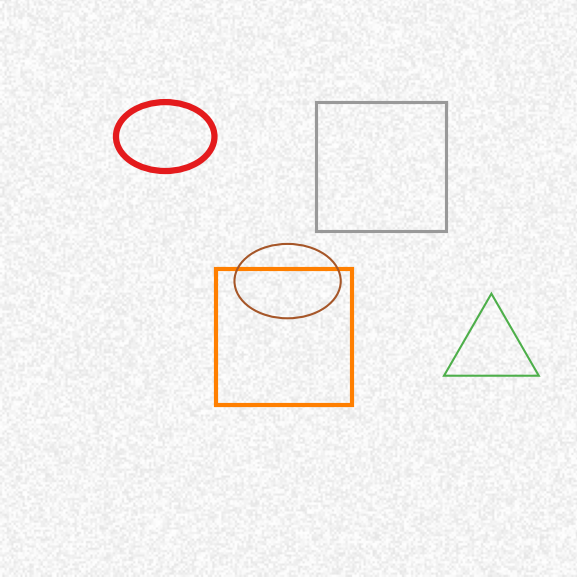[{"shape": "oval", "thickness": 3, "radius": 0.43, "center": [0.286, 0.763]}, {"shape": "triangle", "thickness": 1, "radius": 0.47, "center": [0.851, 0.396]}, {"shape": "square", "thickness": 2, "radius": 0.59, "center": [0.492, 0.416]}, {"shape": "oval", "thickness": 1, "radius": 0.46, "center": [0.498, 0.512]}, {"shape": "square", "thickness": 1.5, "radius": 0.56, "center": [0.66, 0.711]}]